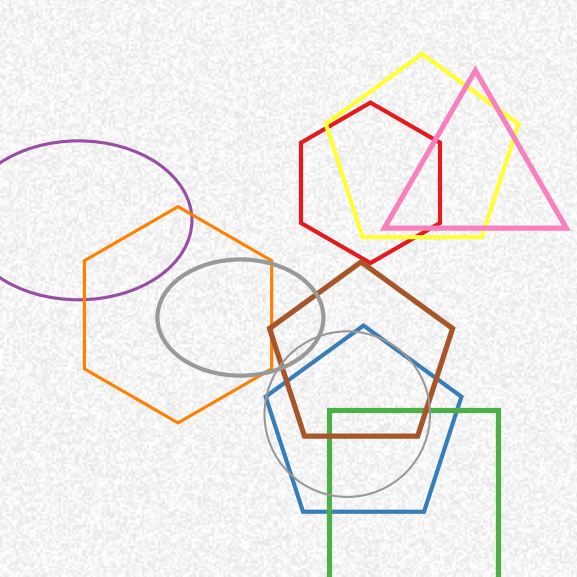[{"shape": "hexagon", "thickness": 2, "radius": 0.69, "center": [0.642, 0.683]}, {"shape": "pentagon", "thickness": 2, "radius": 0.89, "center": [0.63, 0.257]}, {"shape": "square", "thickness": 2.5, "radius": 0.73, "center": [0.715, 0.143]}, {"shape": "oval", "thickness": 1.5, "radius": 0.98, "center": [0.136, 0.618]}, {"shape": "hexagon", "thickness": 1.5, "radius": 0.94, "center": [0.308, 0.454]}, {"shape": "pentagon", "thickness": 2, "radius": 0.88, "center": [0.731, 0.73]}, {"shape": "pentagon", "thickness": 2.5, "radius": 0.83, "center": [0.625, 0.379]}, {"shape": "triangle", "thickness": 2.5, "radius": 0.91, "center": [0.823, 0.695]}, {"shape": "oval", "thickness": 2, "radius": 0.72, "center": [0.416, 0.449]}, {"shape": "circle", "thickness": 1, "radius": 0.72, "center": [0.601, 0.282]}]